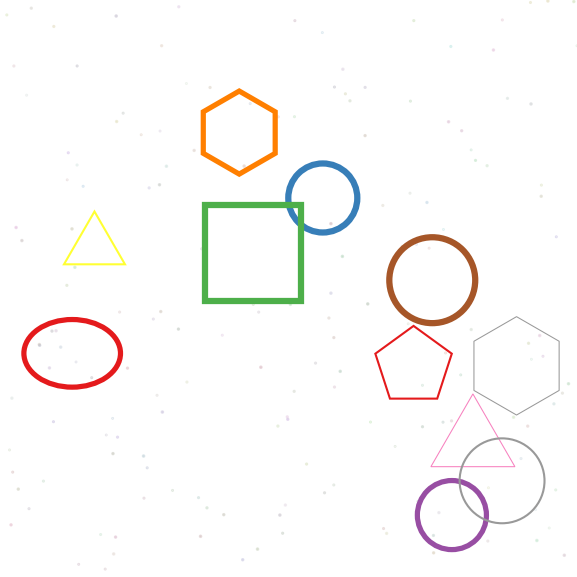[{"shape": "pentagon", "thickness": 1, "radius": 0.35, "center": [0.716, 0.365]}, {"shape": "oval", "thickness": 2.5, "radius": 0.42, "center": [0.125, 0.387]}, {"shape": "circle", "thickness": 3, "radius": 0.3, "center": [0.559, 0.656]}, {"shape": "square", "thickness": 3, "radius": 0.42, "center": [0.439, 0.561]}, {"shape": "circle", "thickness": 2.5, "radius": 0.3, "center": [0.783, 0.107]}, {"shape": "hexagon", "thickness": 2.5, "radius": 0.36, "center": [0.414, 0.77]}, {"shape": "triangle", "thickness": 1, "radius": 0.3, "center": [0.164, 0.572]}, {"shape": "circle", "thickness": 3, "radius": 0.37, "center": [0.749, 0.514]}, {"shape": "triangle", "thickness": 0.5, "radius": 0.42, "center": [0.819, 0.233]}, {"shape": "hexagon", "thickness": 0.5, "radius": 0.43, "center": [0.894, 0.366]}, {"shape": "circle", "thickness": 1, "radius": 0.37, "center": [0.869, 0.167]}]